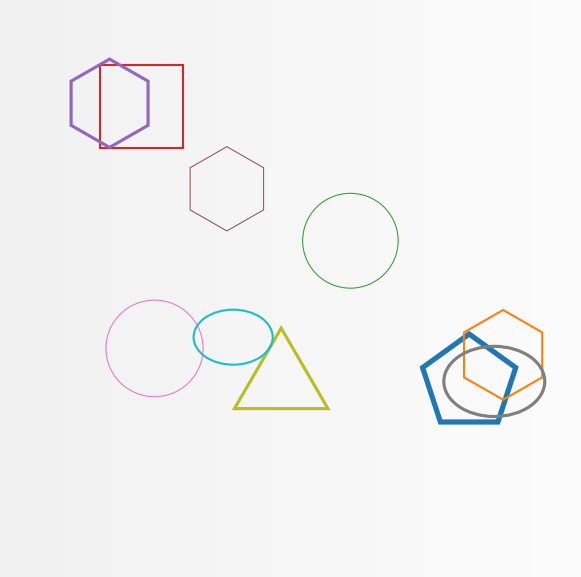[{"shape": "pentagon", "thickness": 2.5, "radius": 0.42, "center": [0.807, 0.337]}, {"shape": "hexagon", "thickness": 1, "radius": 0.39, "center": [0.866, 0.385]}, {"shape": "circle", "thickness": 0.5, "radius": 0.41, "center": [0.603, 0.582]}, {"shape": "square", "thickness": 1, "radius": 0.36, "center": [0.243, 0.815]}, {"shape": "hexagon", "thickness": 1.5, "radius": 0.38, "center": [0.189, 0.82]}, {"shape": "hexagon", "thickness": 0.5, "radius": 0.36, "center": [0.39, 0.672]}, {"shape": "circle", "thickness": 0.5, "radius": 0.42, "center": [0.266, 0.396]}, {"shape": "oval", "thickness": 1.5, "radius": 0.43, "center": [0.85, 0.339]}, {"shape": "triangle", "thickness": 1.5, "radius": 0.46, "center": [0.484, 0.338]}, {"shape": "oval", "thickness": 1, "radius": 0.34, "center": [0.401, 0.415]}]